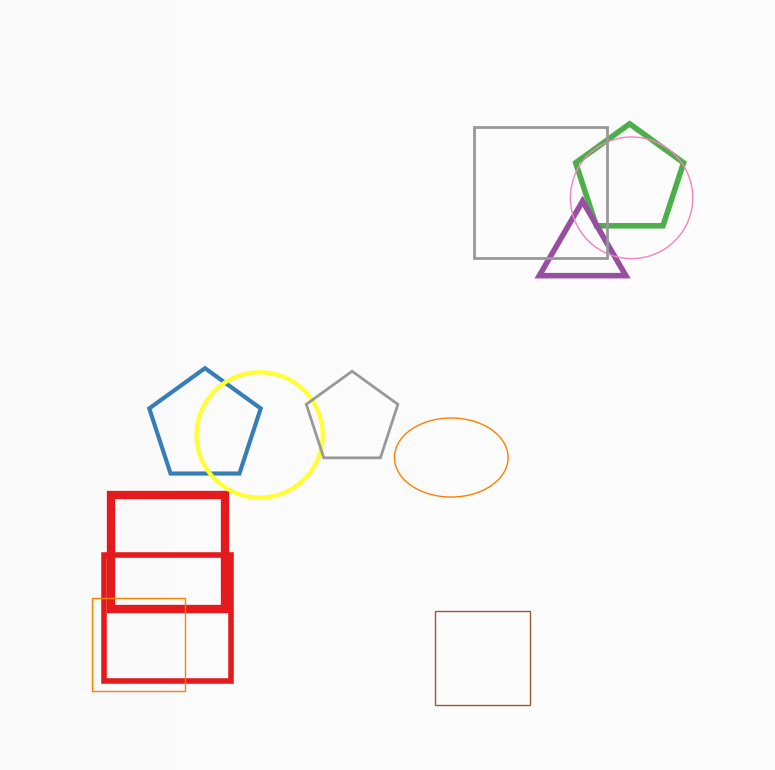[{"shape": "square", "thickness": 3, "radius": 0.37, "center": [0.217, 0.283]}, {"shape": "square", "thickness": 2, "radius": 0.41, "center": [0.216, 0.198]}, {"shape": "pentagon", "thickness": 1.5, "radius": 0.38, "center": [0.264, 0.446]}, {"shape": "pentagon", "thickness": 2, "radius": 0.37, "center": [0.812, 0.766]}, {"shape": "triangle", "thickness": 2, "radius": 0.32, "center": [0.752, 0.674]}, {"shape": "square", "thickness": 0.5, "radius": 0.3, "center": [0.179, 0.163]}, {"shape": "oval", "thickness": 0.5, "radius": 0.37, "center": [0.582, 0.406]}, {"shape": "circle", "thickness": 1.5, "radius": 0.41, "center": [0.335, 0.435]}, {"shape": "square", "thickness": 0.5, "radius": 0.31, "center": [0.622, 0.146]}, {"shape": "circle", "thickness": 0.5, "radius": 0.39, "center": [0.815, 0.743]}, {"shape": "pentagon", "thickness": 1, "radius": 0.31, "center": [0.454, 0.456]}, {"shape": "square", "thickness": 1, "radius": 0.43, "center": [0.698, 0.75]}]